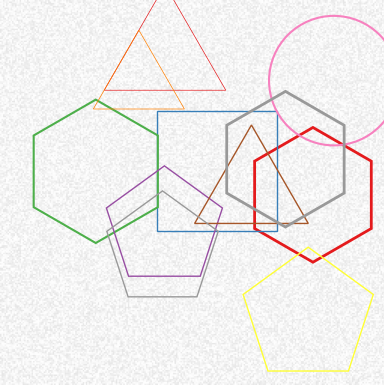[{"shape": "hexagon", "thickness": 2, "radius": 0.87, "center": [0.813, 0.494]}, {"shape": "triangle", "thickness": 0.5, "radius": 0.91, "center": [0.429, 0.857]}, {"shape": "square", "thickness": 1, "radius": 0.78, "center": [0.562, 0.555]}, {"shape": "hexagon", "thickness": 1.5, "radius": 0.93, "center": [0.249, 0.555]}, {"shape": "pentagon", "thickness": 1, "radius": 0.79, "center": [0.427, 0.411]}, {"shape": "triangle", "thickness": 0.5, "radius": 0.68, "center": [0.361, 0.785]}, {"shape": "pentagon", "thickness": 1, "radius": 0.89, "center": [0.801, 0.18]}, {"shape": "triangle", "thickness": 1, "radius": 0.85, "center": [0.653, 0.505]}, {"shape": "circle", "thickness": 1.5, "radius": 0.84, "center": [0.867, 0.791]}, {"shape": "hexagon", "thickness": 2, "radius": 0.88, "center": [0.741, 0.587]}, {"shape": "pentagon", "thickness": 1, "radius": 0.76, "center": [0.422, 0.352]}]